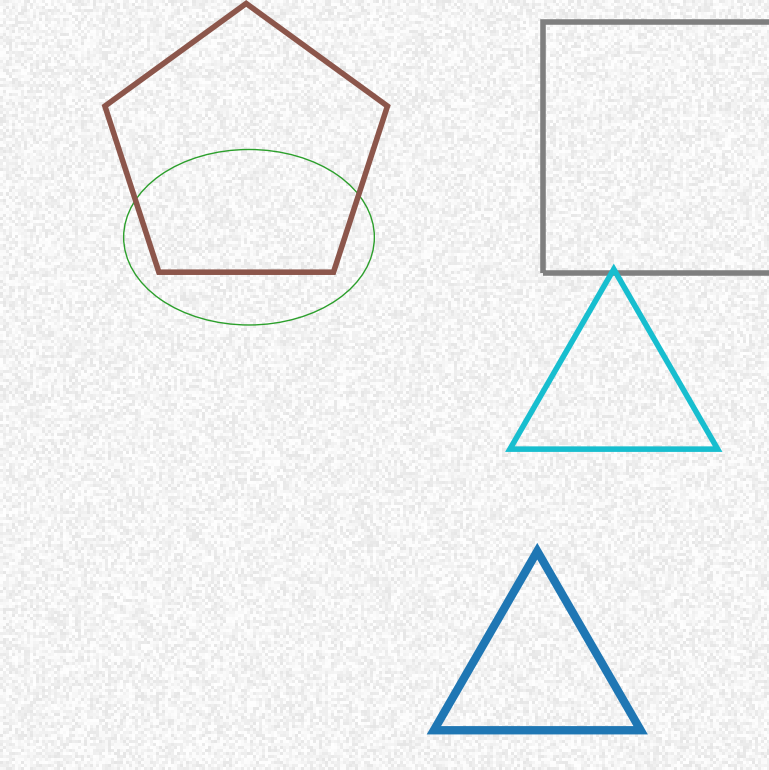[{"shape": "triangle", "thickness": 3, "radius": 0.78, "center": [0.698, 0.129]}, {"shape": "oval", "thickness": 0.5, "radius": 0.81, "center": [0.323, 0.692]}, {"shape": "pentagon", "thickness": 2, "radius": 0.96, "center": [0.32, 0.803]}, {"shape": "square", "thickness": 2, "radius": 0.81, "center": [0.868, 0.809]}, {"shape": "triangle", "thickness": 2, "radius": 0.78, "center": [0.797, 0.495]}]